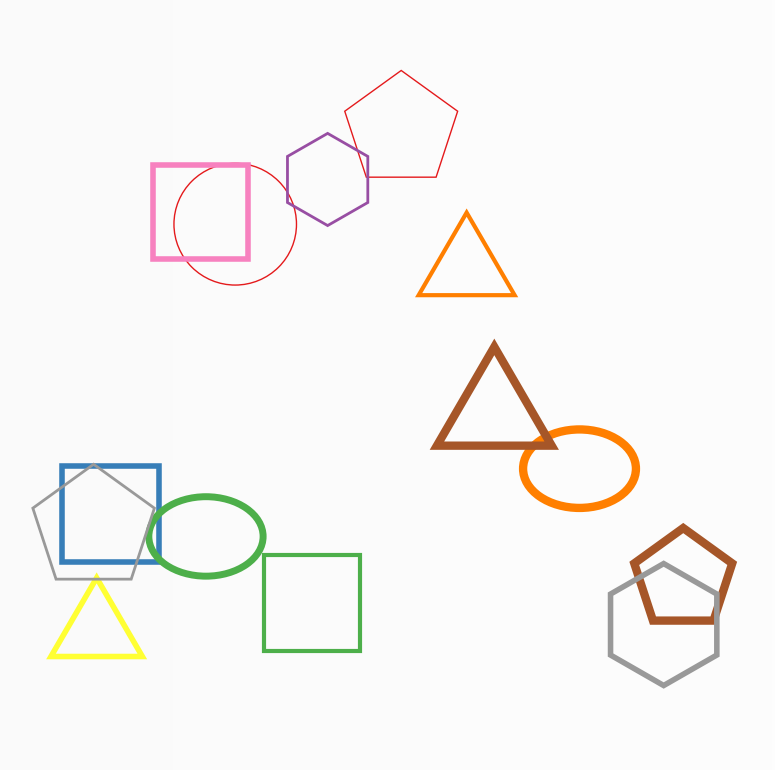[{"shape": "circle", "thickness": 0.5, "radius": 0.4, "center": [0.304, 0.709]}, {"shape": "pentagon", "thickness": 0.5, "radius": 0.38, "center": [0.518, 0.832]}, {"shape": "square", "thickness": 2, "radius": 0.31, "center": [0.143, 0.333]}, {"shape": "square", "thickness": 1.5, "radius": 0.31, "center": [0.402, 0.217]}, {"shape": "oval", "thickness": 2.5, "radius": 0.37, "center": [0.266, 0.303]}, {"shape": "hexagon", "thickness": 1, "radius": 0.3, "center": [0.423, 0.767]}, {"shape": "triangle", "thickness": 1.5, "radius": 0.36, "center": [0.602, 0.652]}, {"shape": "oval", "thickness": 3, "radius": 0.36, "center": [0.748, 0.391]}, {"shape": "triangle", "thickness": 2, "radius": 0.34, "center": [0.125, 0.181]}, {"shape": "pentagon", "thickness": 3, "radius": 0.33, "center": [0.882, 0.248]}, {"shape": "triangle", "thickness": 3, "radius": 0.43, "center": [0.638, 0.464]}, {"shape": "square", "thickness": 2, "radius": 0.31, "center": [0.259, 0.725]}, {"shape": "hexagon", "thickness": 2, "radius": 0.4, "center": [0.856, 0.189]}, {"shape": "pentagon", "thickness": 1, "radius": 0.41, "center": [0.121, 0.315]}]